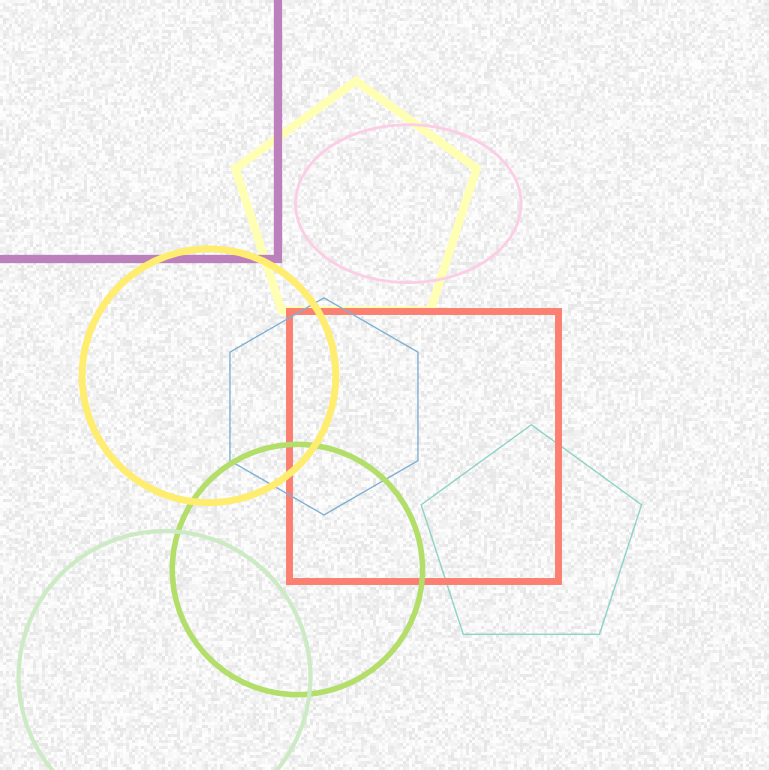[{"shape": "pentagon", "thickness": 0.5, "radius": 0.75, "center": [0.69, 0.298]}, {"shape": "pentagon", "thickness": 3, "radius": 0.82, "center": [0.462, 0.73]}, {"shape": "square", "thickness": 2.5, "radius": 0.87, "center": [0.55, 0.421]}, {"shape": "hexagon", "thickness": 0.5, "radius": 0.7, "center": [0.421, 0.472]}, {"shape": "circle", "thickness": 2, "radius": 0.81, "center": [0.386, 0.26]}, {"shape": "oval", "thickness": 1, "radius": 0.73, "center": [0.53, 0.736]}, {"shape": "square", "thickness": 3, "radius": 0.93, "center": [0.175, 0.85]}, {"shape": "circle", "thickness": 1.5, "radius": 0.95, "center": [0.214, 0.121]}, {"shape": "circle", "thickness": 2.5, "radius": 0.82, "center": [0.271, 0.512]}]